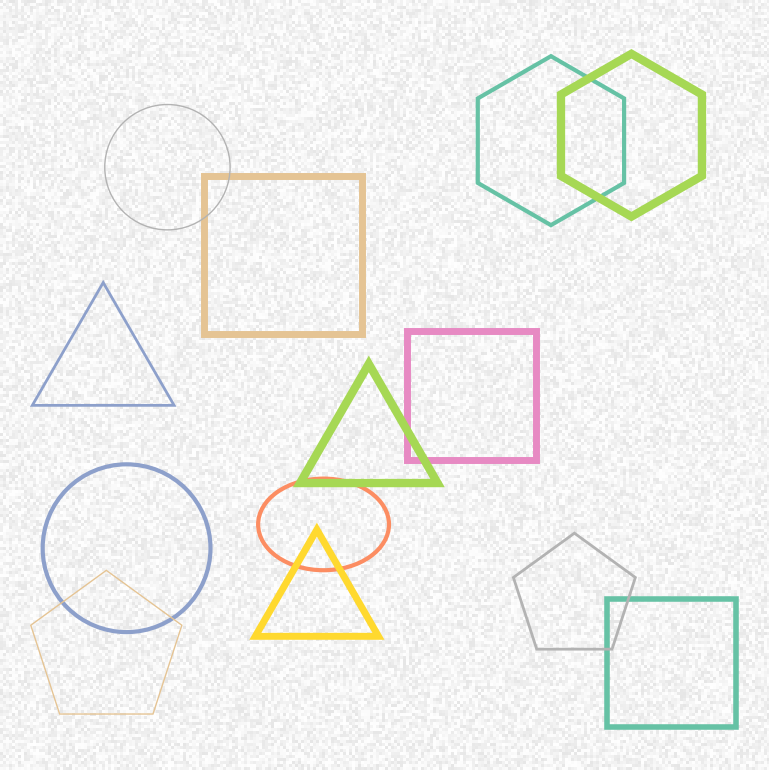[{"shape": "square", "thickness": 2, "radius": 0.42, "center": [0.872, 0.139]}, {"shape": "hexagon", "thickness": 1.5, "radius": 0.55, "center": [0.716, 0.817]}, {"shape": "oval", "thickness": 1.5, "radius": 0.42, "center": [0.42, 0.319]}, {"shape": "circle", "thickness": 1.5, "radius": 0.54, "center": [0.164, 0.288]}, {"shape": "triangle", "thickness": 1, "radius": 0.53, "center": [0.134, 0.527]}, {"shape": "square", "thickness": 2.5, "radius": 0.42, "center": [0.612, 0.487]}, {"shape": "hexagon", "thickness": 3, "radius": 0.53, "center": [0.82, 0.824]}, {"shape": "triangle", "thickness": 3, "radius": 0.52, "center": [0.479, 0.424]}, {"shape": "triangle", "thickness": 2.5, "radius": 0.46, "center": [0.412, 0.22]}, {"shape": "pentagon", "thickness": 0.5, "radius": 0.52, "center": [0.138, 0.156]}, {"shape": "square", "thickness": 2.5, "radius": 0.51, "center": [0.367, 0.669]}, {"shape": "pentagon", "thickness": 1, "radius": 0.42, "center": [0.746, 0.224]}, {"shape": "circle", "thickness": 0.5, "radius": 0.41, "center": [0.217, 0.783]}]